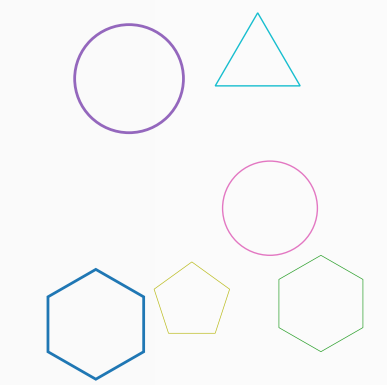[{"shape": "hexagon", "thickness": 2, "radius": 0.71, "center": [0.247, 0.158]}, {"shape": "hexagon", "thickness": 0.5, "radius": 0.63, "center": [0.828, 0.212]}, {"shape": "circle", "thickness": 2, "radius": 0.7, "center": [0.333, 0.796]}, {"shape": "circle", "thickness": 1, "radius": 0.61, "center": [0.697, 0.459]}, {"shape": "pentagon", "thickness": 0.5, "radius": 0.51, "center": [0.495, 0.217]}, {"shape": "triangle", "thickness": 1, "radius": 0.63, "center": [0.665, 0.84]}]